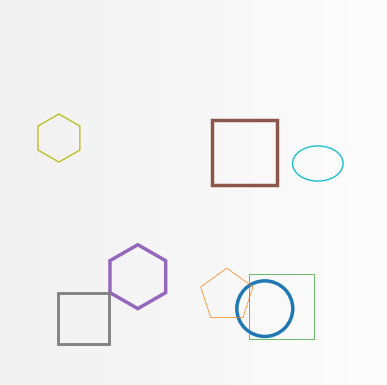[{"shape": "circle", "thickness": 2.5, "radius": 0.36, "center": [0.683, 0.198]}, {"shape": "pentagon", "thickness": 0.5, "radius": 0.35, "center": [0.585, 0.233]}, {"shape": "square", "thickness": 0.5, "radius": 0.42, "center": [0.726, 0.203]}, {"shape": "hexagon", "thickness": 2.5, "radius": 0.41, "center": [0.356, 0.281]}, {"shape": "square", "thickness": 2.5, "radius": 0.42, "center": [0.631, 0.605]}, {"shape": "square", "thickness": 2, "radius": 0.33, "center": [0.215, 0.174]}, {"shape": "hexagon", "thickness": 1, "radius": 0.31, "center": [0.152, 0.641]}, {"shape": "oval", "thickness": 1, "radius": 0.33, "center": [0.82, 0.575]}]